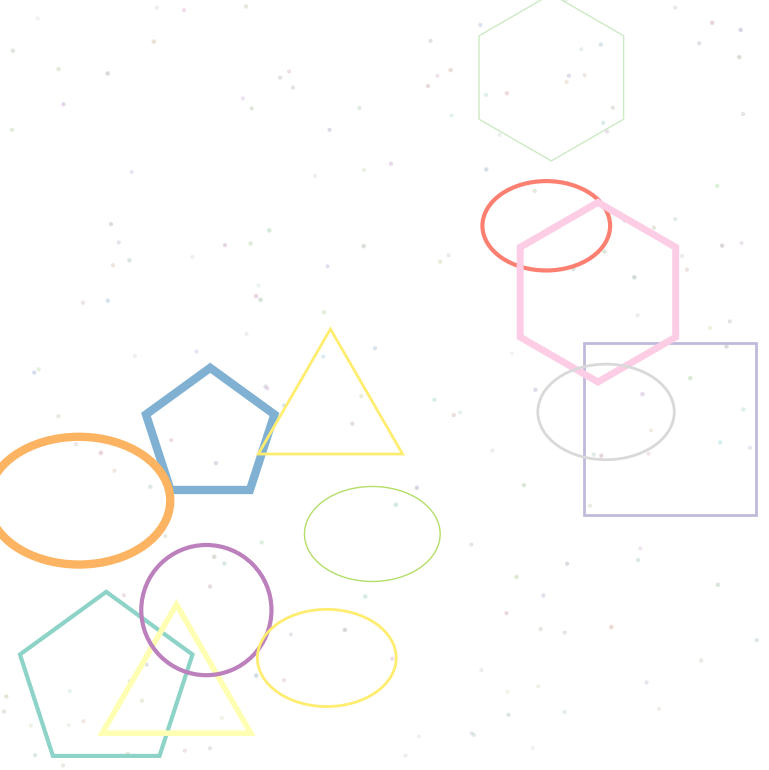[{"shape": "pentagon", "thickness": 1.5, "radius": 0.59, "center": [0.138, 0.114]}, {"shape": "triangle", "thickness": 2, "radius": 0.56, "center": [0.229, 0.104]}, {"shape": "square", "thickness": 1, "radius": 0.56, "center": [0.87, 0.443]}, {"shape": "oval", "thickness": 1.5, "radius": 0.41, "center": [0.709, 0.707]}, {"shape": "pentagon", "thickness": 3, "radius": 0.44, "center": [0.273, 0.435]}, {"shape": "oval", "thickness": 3, "radius": 0.59, "center": [0.103, 0.35]}, {"shape": "oval", "thickness": 0.5, "radius": 0.44, "center": [0.484, 0.307]}, {"shape": "hexagon", "thickness": 2.5, "radius": 0.58, "center": [0.777, 0.621]}, {"shape": "oval", "thickness": 1, "radius": 0.44, "center": [0.787, 0.465]}, {"shape": "circle", "thickness": 1.5, "radius": 0.42, "center": [0.268, 0.208]}, {"shape": "hexagon", "thickness": 0.5, "radius": 0.54, "center": [0.716, 0.899]}, {"shape": "triangle", "thickness": 1, "radius": 0.54, "center": [0.429, 0.464]}, {"shape": "oval", "thickness": 1, "radius": 0.45, "center": [0.424, 0.146]}]